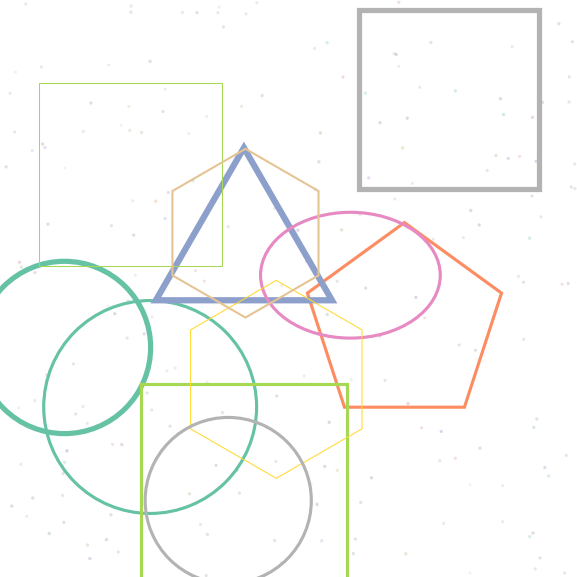[{"shape": "circle", "thickness": 1.5, "radius": 0.92, "center": [0.26, 0.294]}, {"shape": "circle", "thickness": 2.5, "radius": 0.75, "center": [0.112, 0.397]}, {"shape": "pentagon", "thickness": 1.5, "radius": 0.88, "center": [0.7, 0.437]}, {"shape": "triangle", "thickness": 3, "radius": 0.88, "center": [0.422, 0.567]}, {"shape": "oval", "thickness": 1.5, "radius": 0.78, "center": [0.607, 0.523]}, {"shape": "square", "thickness": 0.5, "radius": 0.79, "center": [0.225, 0.697]}, {"shape": "square", "thickness": 1.5, "radius": 0.89, "center": [0.422, 0.156]}, {"shape": "hexagon", "thickness": 0.5, "radius": 0.86, "center": [0.478, 0.342]}, {"shape": "hexagon", "thickness": 1, "radius": 0.73, "center": [0.425, 0.595]}, {"shape": "square", "thickness": 2.5, "radius": 0.78, "center": [0.777, 0.827]}, {"shape": "circle", "thickness": 1.5, "radius": 0.72, "center": [0.395, 0.132]}]